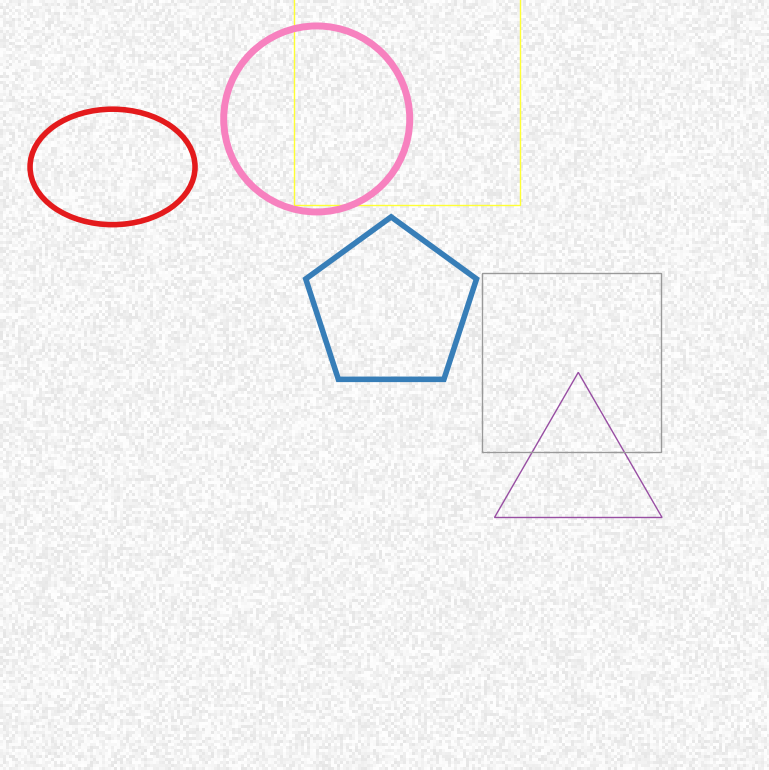[{"shape": "oval", "thickness": 2, "radius": 0.54, "center": [0.146, 0.783]}, {"shape": "pentagon", "thickness": 2, "radius": 0.58, "center": [0.508, 0.602]}, {"shape": "triangle", "thickness": 0.5, "radius": 0.63, "center": [0.751, 0.391]}, {"shape": "square", "thickness": 0.5, "radius": 0.73, "center": [0.529, 0.881]}, {"shape": "circle", "thickness": 2.5, "radius": 0.6, "center": [0.411, 0.846]}, {"shape": "square", "thickness": 0.5, "radius": 0.58, "center": [0.742, 0.529]}]